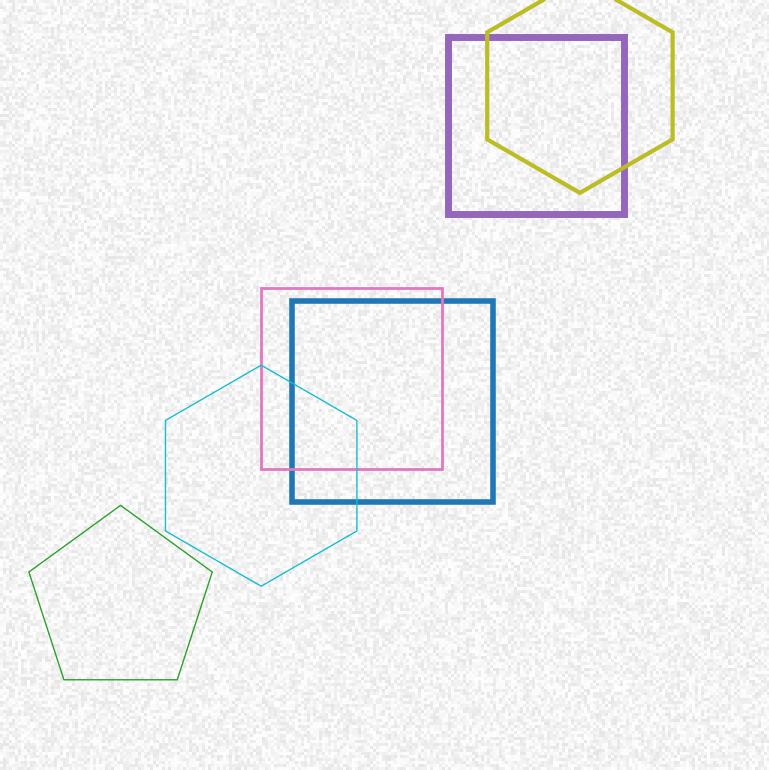[{"shape": "square", "thickness": 2, "radius": 0.65, "center": [0.51, 0.478]}, {"shape": "pentagon", "thickness": 0.5, "radius": 0.63, "center": [0.157, 0.218]}, {"shape": "square", "thickness": 2.5, "radius": 0.57, "center": [0.696, 0.837]}, {"shape": "square", "thickness": 1, "radius": 0.59, "center": [0.457, 0.508]}, {"shape": "hexagon", "thickness": 1.5, "radius": 0.7, "center": [0.753, 0.889]}, {"shape": "hexagon", "thickness": 0.5, "radius": 0.72, "center": [0.339, 0.382]}]